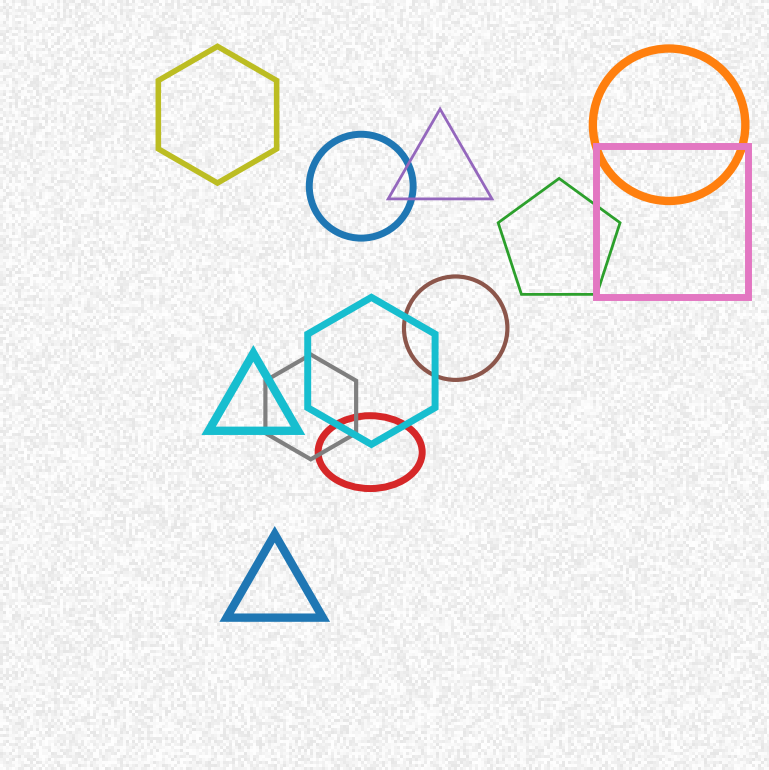[{"shape": "triangle", "thickness": 3, "radius": 0.36, "center": [0.357, 0.234]}, {"shape": "circle", "thickness": 2.5, "radius": 0.34, "center": [0.469, 0.758]}, {"shape": "circle", "thickness": 3, "radius": 0.5, "center": [0.869, 0.838]}, {"shape": "pentagon", "thickness": 1, "radius": 0.42, "center": [0.726, 0.685]}, {"shape": "oval", "thickness": 2.5, "radius": 0.34, "center": [0.481, 0.413]}, {"shape": "triangle", "thickness": 1, "radius": 0.39, "center": [0.572, 0.781]}, {"shape": "circle", "thickness": 1.5, "radius": 0.34, "center": [0.592, 0.574]}, {"shape": "square", "thickness": 2.5, "radius": 0.49, "center": [0.873, 0.713]}, {"shape": "hexagon", "thickness": 1.5, "radius": 0.34, "center": [0.404, 0.472]}, {"shape": "hexagon", "thickness": 2, "radius": 0.44, "center": [0.282, 0.851]}, {"shape": "triangle", "thickness": 3, "radius": 0.34, "center": [0.329, 0.474]}, {"shape": "hexagon", "thickness": 2.5, "radius": 0.48, "center": [0.482, 0.518]}]